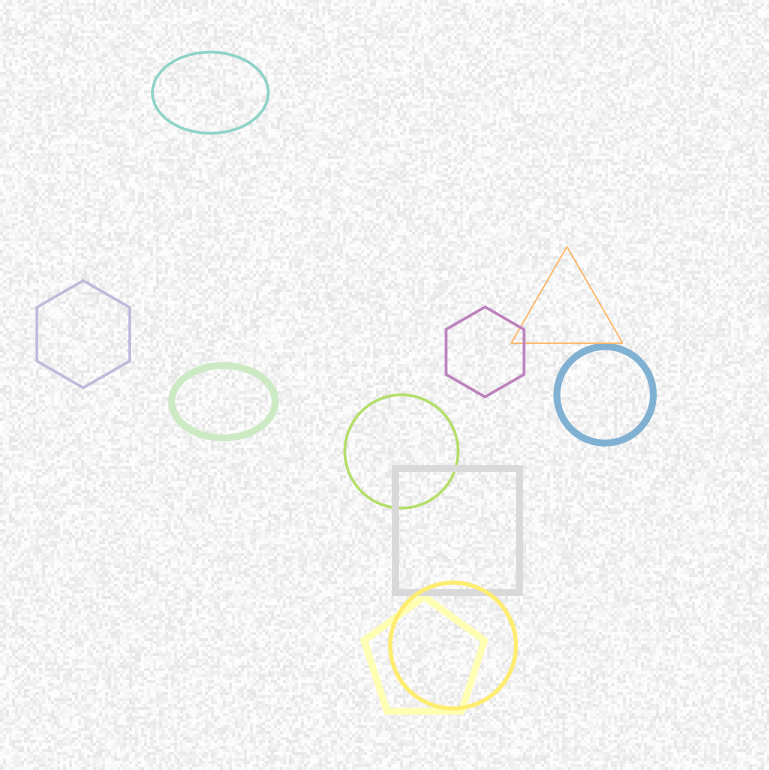[{"shape": "oval", "thickness": 1, "radius": 0.38, "center": [0.273, 0.88]}, {"shape": "pentagon", "thickness": 2.5, "radius": 0.41, "center": [0.551, 0.143]}, {"shape": "hexagon", "thickness": 1, "radius": 0.35, "center": [0.108, 0.566]}, {"shape": "circle", "thickness": 2.5, "radius": 0.31, "center": [0.786, 0.487]}, {"shape": "triangle", "thickness": 0.5, "radius": 0.42, "center": [0.736, 0.596]}, {"shape": "circle", "thickness": 1, "radius": 0.37, "center": [0.521, 0.414]}, {"shape": "square", "thickness": 2.5, "radius": 0.4, "center": [0.593, 0.312]}, {"shape": "hexagon", "thickness": 1, "radius": 0.29, "center": [0.63, 0.543]}, {"shape": "oval", "thickness": 2.5, "radius": 0.34, "center": [0.29, 0.478]}, {"shape": "circle", "thickness": 1.5, "radius": 0.41, "center": [0.588, 0.162]}]